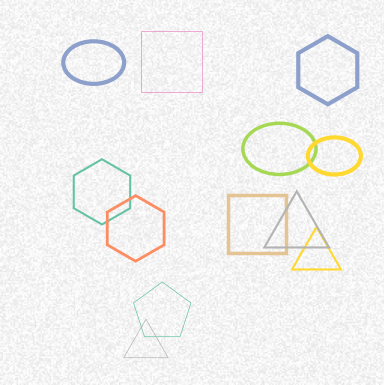[{"shape": "hexagon", "thickness": 1.5, "radius": 0.42, "center": [0.265, 0.502]}, {"shape": "pentagon", "thickness": 0.5, "radius": 0.39, "center": [0.421, 0.189]}, {"shape": "hexagon", "thickness": 2, "radius": 0.43, "center": [0.352, 0.407]}, {"shape": "oval", "thickness": 3, "radius": 0.4, "center": [0.243, 0.837]}, {"shape": "hexagon", "thickness": 3, "radius": 0.44, "center": [0.851, 0.818]}, {"shape": "square", "thickness": 0.5, "radius": 0.39, "center": [0.445, 0.84]}, {"shape": "oval", "thickness": 2.5, "radius": 0.48, "center": [0.726, 0.613]}, {"shape": "triangle", "thickness": 1.5, "radius": 0.37, "center": [0.822, 0.337]}, {"shape": "oval", "thickness": 3, "radius": 0.34, "center": [0.869, 0.595]}, {"shape": "square", "thickness": 2.5, "radius": 0.38, "center": [0.667, 0.418]}, {"shape": "triangle", "thickness": 1.5, "radius": 0.49, "center": [0.771, 0.406]}, {"shape": "triangle", "thickness": 0.5, "radius": 0.33, "center": [0.379, 0.104]}]